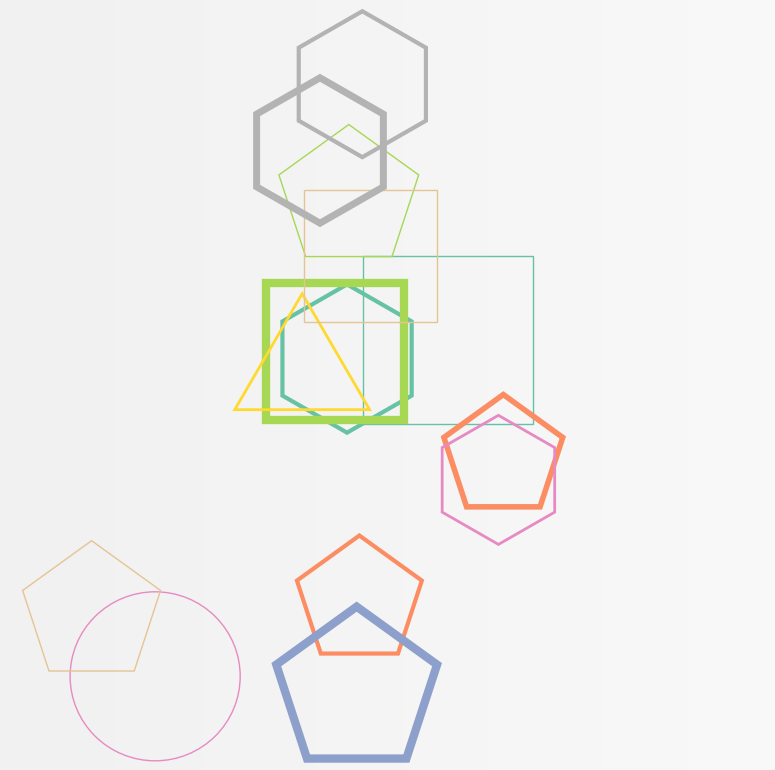[{"shape": "hexagon", "thickness": 1.5, "radius": 0.48, "center": [0.448, 0.534]}, {"shape": "square", "thickness": 0.5, "radius": 0.55, "center": [0.578, 0.558]}, {"shape": "pentagon", "thickness": 2, "radius": 0.4, "center": [0.649, 0.407]}, {"shape": "pentagon", "thickness": 1.5, "radius": 0.42, "center": [0.464, 0.22]}, {"shape": "pentagon", "thickness": 3, "radius": 0.55, "center": [0.46, 0.103]}, {"shape": "hexagon", "thickness": 1, "radius": 0.42, "center": [0.643, 0.377]}, {"shape": "circle", "thickness": 0.5, "radius": 0.55, "center": [0.2, 0.122]}, {"shape": "pentagon", "thickness": 0.5, "radius": 0.47, "center": [0.45, 0.744]}, {"shape": "square", "thickness": 3, "radius": 0.45, "center": [0.432, 0.543]}, {"shape": "triangle", "thickness": 1, "radius": 0.5, "center": [0.39, 0.518]}, {"shape": "square", "thickness": 0.5, "radius": 0.43, "center": [0.478, 0.668]}, {"shape": "pentagon", "thickness": 0.5, "radius": 0.47, "center": [0.118, 0.204]}, {"shape": "hexagon", "thickness": 2.5, "radius": 0.47, "center": [0.413, 0.805]}, {"shape": "hexagon", "thickness": 1.5, "radius": 0.47, "center": [0.468, 0.891]}]